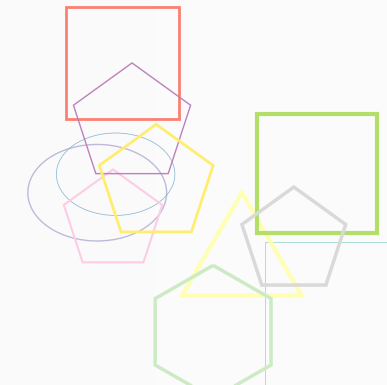[{"shape": "square", "thickness": 0.5, "radius": 0.99, "center": [0.883, 0.171]}, {"shape": "triangle", "thickness": 3, "radius": 0.89, "center": [0.624, 0.322]}, {"shape": "oval", "thickness": 1, "radius": 0.9, "center": [0.251, 0.499]}, {"shape": "square", "thickness": 2, "radius": 0.73, "center": [0.317, 0.837]}, {"shape": "oval", "thickness": 0.5, "radius": 0.76, "center": [0.298, 0.548]}, {"shape": "square", "thickness": 3, "radius": 0.77, "center": [0.817, 0.549]}, {"shape": "pentagon", "thickness": 1.5, "radius": 0.67, "center": [0.292, 0.426]}, {"shape": "pentagon", "thickness": 2.5, "radius": 0.7, "center": [0.758, 0.373]}, {"shape": "pentagon", "thickness": 1, "radius": 0.79, "center": [0.341, 0.678]}, {"shape": "hexagon", "thickness": 2.5, "radius": 0.86, "center": [0.55, 0.138]}, {"shape": "pentagon", "thickness": 2, "radius": 0.77, "center": [0.403, 0.523]}]